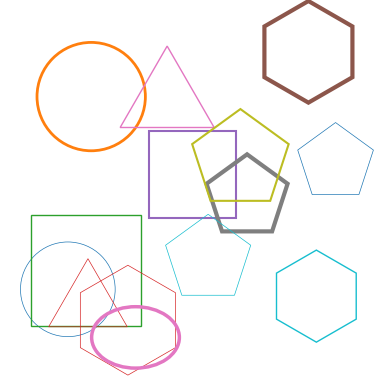[{"shape": "circle", "thickness": 0.5, "radius": 0.61, "center": [0.176, 0.249]}, {"shape": "pentagon", "thickness": 0.5, "radius": 0.52, "center": [0.872, 0.578]}, {"shape": "circle", "thickness": 2, "radius": 0.7, "center": [0.237, 0.749]}, {"shape": "square", "thickness": 1, "radius": 0.72, "center": [0.223, 0.298]}, {"shape": "hexagon", "thickness": 0.5, "radius": 0.71, "center": [0.332, 0.168]}, {"shape": "triangle", "thickness": 0.5, "radius": 0.59, "center": [0.228, 0.21]}, {"shape": "square", "thickness": 1.5, "radius": 0.56, "center": [0.5, 0.547]}, {"shape": "hexagon", "thickness": 3, "radius": 0.66, "center": [0.801, 0.865]}, {"shape": "oval", "thickness": 2.5, "radius": 0.57, "center": [0.352, 0.124]}, {"shape": "triangle", "thickness": 1, "radius": 0.7, "center": [0.434, 0.739]}, {"shape": "pentagon", "thickness": 3, "radius": 0.55, "center": [0.642, 0.489]}, {"shape": "pentagon", "thickness": 1.5, "radius": 0.66, "center": [0.624, 0.585]}, {"shape": "pentagon", "thickness": 0.5, "radius": 0.58, "center": [0.541, 0.327]}, {"shape": "hexagon", "thickness": 1, "radius": 0.6, "center": [0.822, 0.231]}]